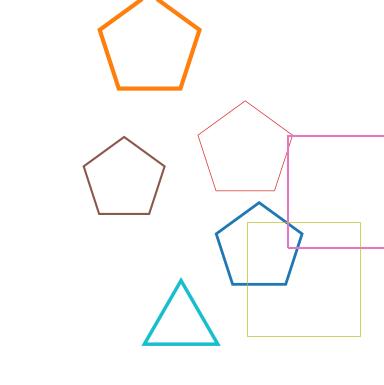[{"shape": "pentagon", "thickness": 2, "radius": 0.59, "center": [0.673, 0.356]}, {"shape": "pentagon", "thickness": 3, "radius": 0.68, "center": [0.389, 0.88]}, {"shape": "pentagon", "thickness": 0.5, "radius": 0.65, "center": [0.637, 0.609]}, {"shape": "pentagon", "thickness": 1.5, "radius": 0.55, "center": [0.322, 0.534]}, {"shape": "square", "thickness": 1.5, "radius": 0.73, "center": [0.894, 0.501]}, {"shape": "square", "thickness": 0.5, "radius": 0.73, "center": [0.789, 0.275]}, {"shape": "triangle", "thickness": 2.5, "radius": 0.55, "center": [0.47, 0.161]}]